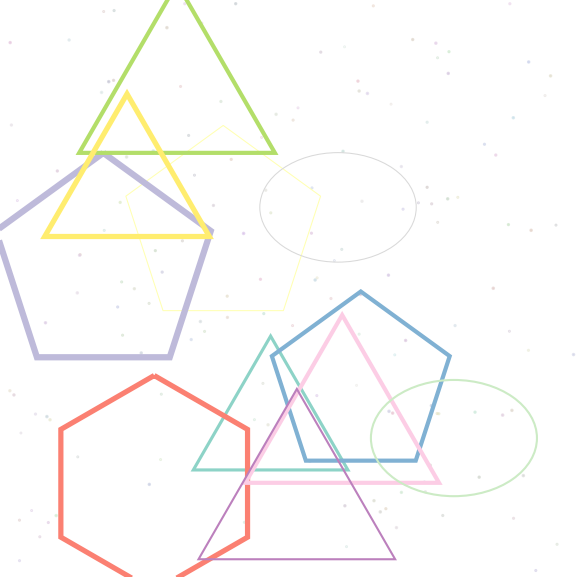[{"shape": "triangle", "thickness": 1.5, "radius": 0.77, "center": [0.469, 0.263]}, {"shape": "pentagon", "thickness": 0.5, "radius": 0.89, "center": [0.387, 0.605]}, {"shape": "pentagon", "thickness": 3, "radius": 0.98, "center": [0.179, 0.539]}, {"shape": "hexagon", "thickness": 2.5, "radius": 0.93, "center": [0.267, 0.162]}, {"shape": "pentagon", "thickness": 2, "radius": 0.81, "center": [0.625, 0.332]}, {"shape": "triangle", "thickness": 2, "radius": 0.98, "center": [0.307, 0.832]}, {"shape": "triangle", "thickness": 2, "radius": 0.97, "center": [0.592, 0.26]}, {"shape": "oval", "thickness": 0.5, "radius": 0.68, "center": [0.585, 0.64]}, {"shape": "triangle", "thickness": 1, "radius": 0.98, "center": [0.514, 0.129]}, {"shape": "oval", "thickness": 1, "radius": 0.72, "center": [0.786, 0.241]}, {"shape": "triangle", "thickness": 2.5, "radius": 0.82, "center": [0.22, 0.672]}]